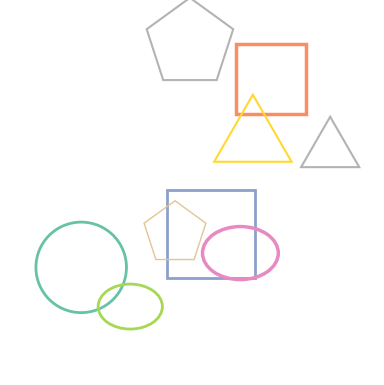[{"shape": "circle", "thickness": 2, "radius": 0.59, "center": [0.211, 0.306]}, {"shape": "square", "thickness": 2.5, "radius": 0.45, "center": [0.704, 0.795]}, {"shape": "square", "thickness": 2, "radius": 0.57, "center": [0.549, 0.392]}, {"shape": "oval", "thickness": 2.5, "radius": 0.49, "center": [0.624, 0.343]}, {"shape": "oval", "thickness": 2, "radius": 0.42, "center": [0.338, 0.204]}, {"shape": "triangle", "thickness": 1.5, "radius": 0.58, "center": [0.657, 0.638]}, {"shape": "pentagon", "thickness": 1, "radius": 0.42, "center": [0.455, 0.394]}, {"shape": "triangle", "thickness": 1.5, "radius": 0.44, "center": [0.858, 0.609]}, {"shape": "pentagon", "thickness": 1.5, "radius": 0.59, "center": [0.493, 0.888]}]